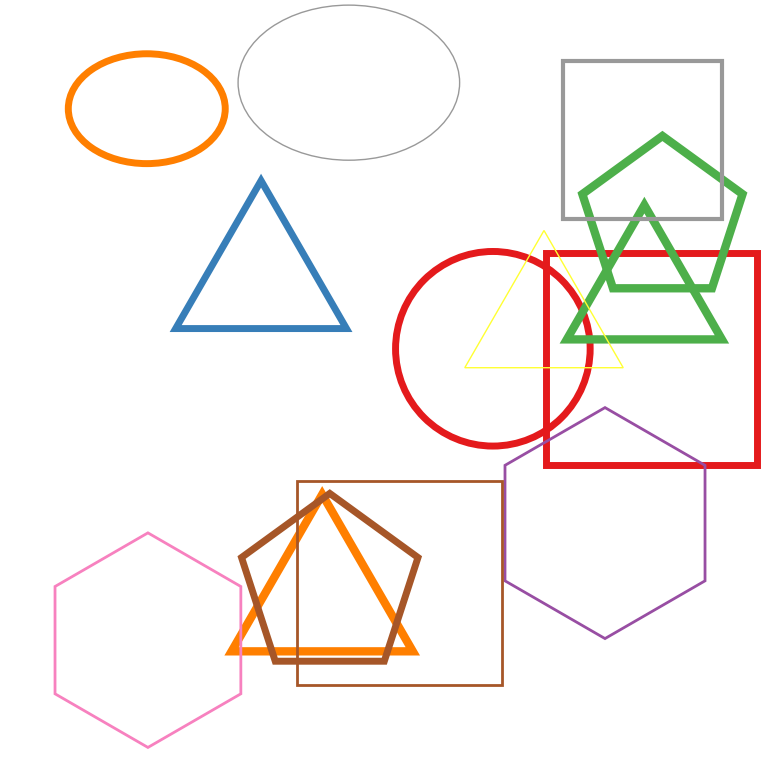[{"shape": "circle", "thickness": 2.5, "radius": 0.63, "center": [0.64, 0.547]}, {"shape": "square", "thickness": 2.5, "radius": 0.69, "center": [0.846, 0.534]}, {"shape": "triangle", "thickness": 2.5, "radius": 0.64, "center": [0.339, 0.637]}, {"shape": "pentagon", "thickness": 3, "radius": 0.55, "center": [0.86, 0.714]}, {"shape": "triangle", "thickness": 3, "radius": 0.58, "center": [0.837, 0.617]}, {"shape": "hexagon", "thickness": 1, "radius": 0.75, "center": [0.786, 0.321]}, {"shape": "oval", "thickness": 2.5, "radius": 0.51, "center": [0.191, 0.859]}, {"shape": "triangle", "thickness": 3, "radius": 0.68, "center": [0.418, 0.222]}, {"shape": "triangle", "thickness": 0.5, "radius": 0.59, "center": [0.706, 0.582]}, {"shape": "square", "thickness": 1, "radius": 0.66, "center": [0.519, 0.243]}, {"shape": "pentagon", "thickness": 2.5, "radius": 0.6, "center": [0.428, 0.239]}, {"shape": "hexagon", "thickness": 1, "radius": 0.7, "center": [0.192, 0.169]}, {"shape": "square", "thickness": 1.5, "radius": 0.51, "center": [0.834, 0.818]}, {"shape": "oval", "thickness": 0.5, "radius": 0.72, "center": [0.453, 0.893]}]